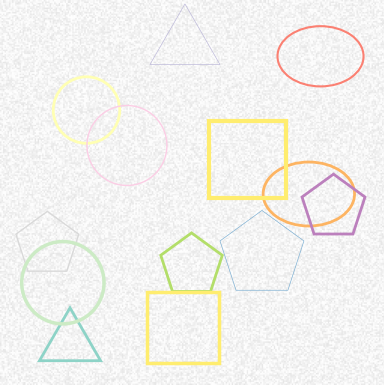[{"shape": "triangle", "thickness": 2, "radius": 0.46, "center": [0.182, 0.109]}, {"shape": "circle", "thickness": 2, "radius": 0.43, "center": [0.225, 0.714]}, {"shape": "triangle", "thickness": 0.5, "radius": 0.53, "center": [0.48, 0.885]}, {"shape": "oval", "thickness": 1.5, "radius": 0.56, "center": [0.833, 0.854]}, {"shape": "pentagon", "thickness": 0.5, "radius": 0.57, "center": [0.68, 0.339]}, {"shape": "oval", "thickness": 2, "radius": 0.59, "center": [0.802, 0.496]}, {"shape": "pentagon", "thickness": 2, "radius": 0.42, "center": [0.497, 0.311]}, {"shape": "circle", "thickness": 1, "radius": 0.52, "center": [0.33, 0.622]}, {"shape": "pentagon", "thickness": 1, "radius": 0.43, "center": [0.123, 0.365]}, {"shape": "pentagon", "thickness": 2, "radius": 0.43, "center": [0.866, 0.462]}, {"shape": "circle", "thickness": 2.5, "radius": 0.53, "center": [0.163, 0.266]}, {"shape": "square", "thickness": 3, "radius": 0.5, "center": [0.642, 0.586]}, {"shape": "square", "thickness": 2.5, "radius": 0.46, "center": [0.475, 0.149]}]